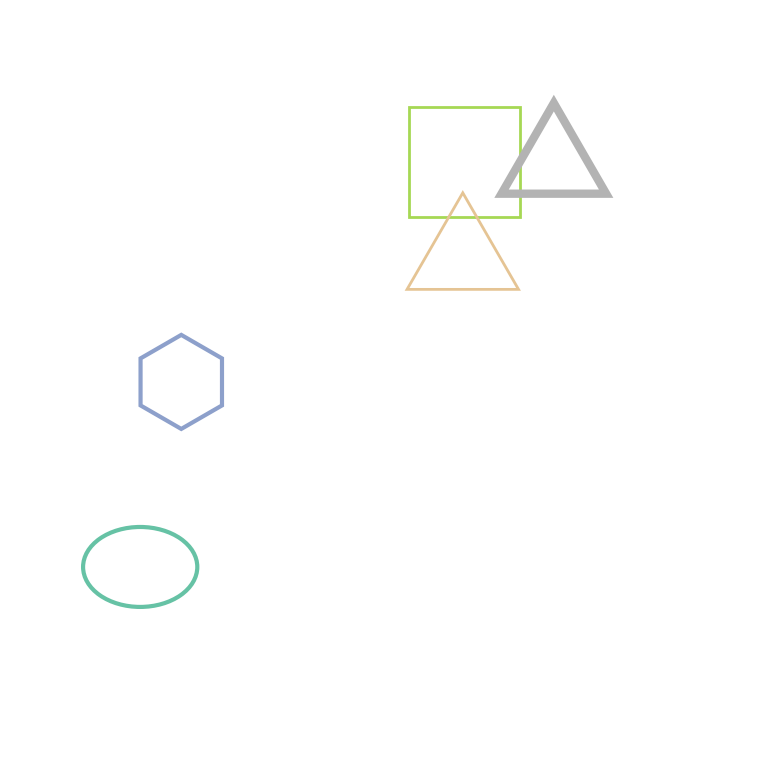[{"shape": "oval", "thickness": 1.5, "radius": 0.37, "center": [0.182, 0.264]}, {"shape": "hexagon", "thickness": 1.5, "radius": 0.31, "center": [0.235, 0.504]}, {"shape": "square", "thickness": 1, "radius": 0.36, "center": [0.603, 0.79]}, {"shape": "triangle", "thickness": 1, "radius": 0.42, "center": [0.601, 0.666]}, {"shape": "triangle", "thickness": 3, "radius": 0.39, "center": [0.719, 0.788]}]